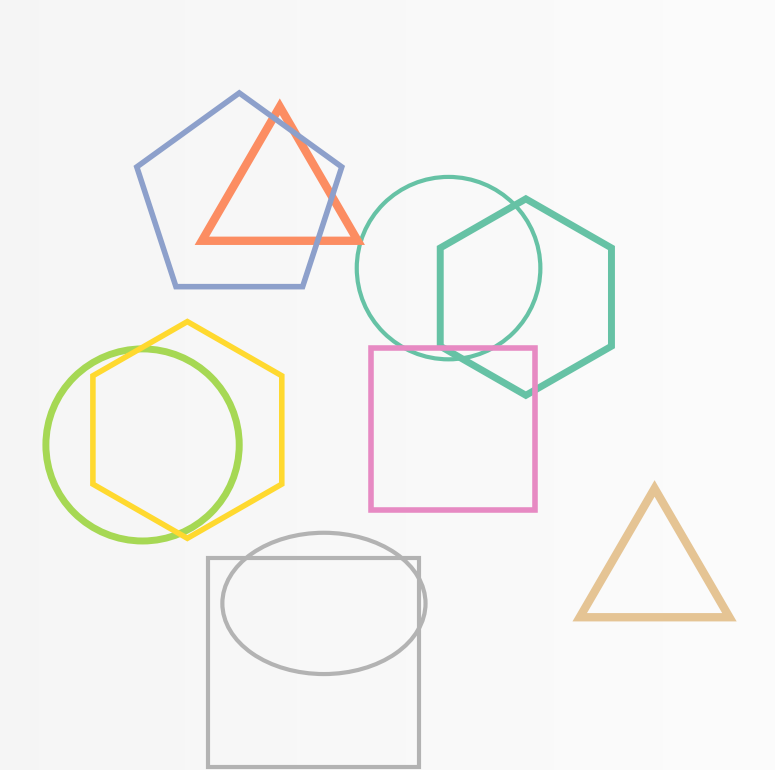[{"shape": "circle", "thickness": 1.5, "radius": 0.59, "center": [0.579, 0.652]}, {"shape": "hexagon", "thickness": 2.5, "radius": 0.64, "center": [0.679, 0.614]}, {"shape": "triangle", "thickness": 3, "radius": 0.58, "center": [0.361, 0.745]}, {"shape": "pentagon", "thickness": 2, "radius": 0.7, "center": [0.309, 0.74]}, {"shape": "square", "thickness": 2, "radius": 0.53, "center": [0.585, 0.443]}, {"shape": "circle", "thickness": 2.5, "radius": 0.62, "center": [0.184, 0.422]}, {"shape": "hexagon", "thickness": 2, "radius": 0.7, "center": [0.242, 0.442]}, {"shape": "triangle", "thickness": 3, "radius": 0.56, "center": [0.845, 0.254]}, {"shape": "oval", "thickness": 1.5, "radius": 0.66, "center": [0.418, 0.216]}, {"shape": "square", "thickness": 1.5, "radius": 0.68, "center": [0.405, 0.14]}]